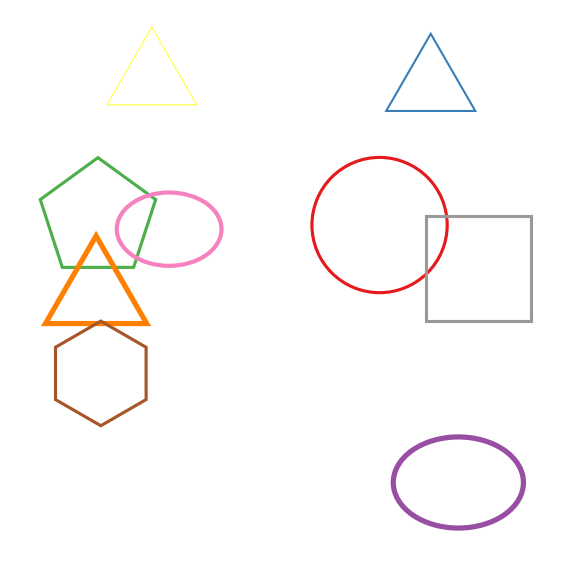[{"shape": "circle", "thickness": 1.5, "radius": 0.59, "center": [0.657, 0.609]}, {"shape": "triangle", "thickness": 1, "radius": 0.45, "center": [0.746, 0.852]}, {"shape": "pentagon", "thickness": 1.5, "radius": 0.53, "center": [0.17, 0.621]}, {"shape": "oval", "thickness": 2.5, "radius": 0.56, "center": [0.794, 0.164]}, {"shape": "triangle", "thickness": 2.5, "radius": 0.51, "center": [0.166, 0.489]}, {"shape": "triangle", "thickness": 0.5, "radius": 0.45, "center": [0.263, 0.863]}, {"shape": "hexagon", "thickness": 1.5, "radius": 0.45, "center": [0.175, 0.353]}, {"shape": "oval", "thickness": 2, "radius": 0.45, "center": [0.293, 0.602]}, {"shape": "square", "thickness": 1.5, "radius": 0.45, "center": [0.828, 0.534]}]